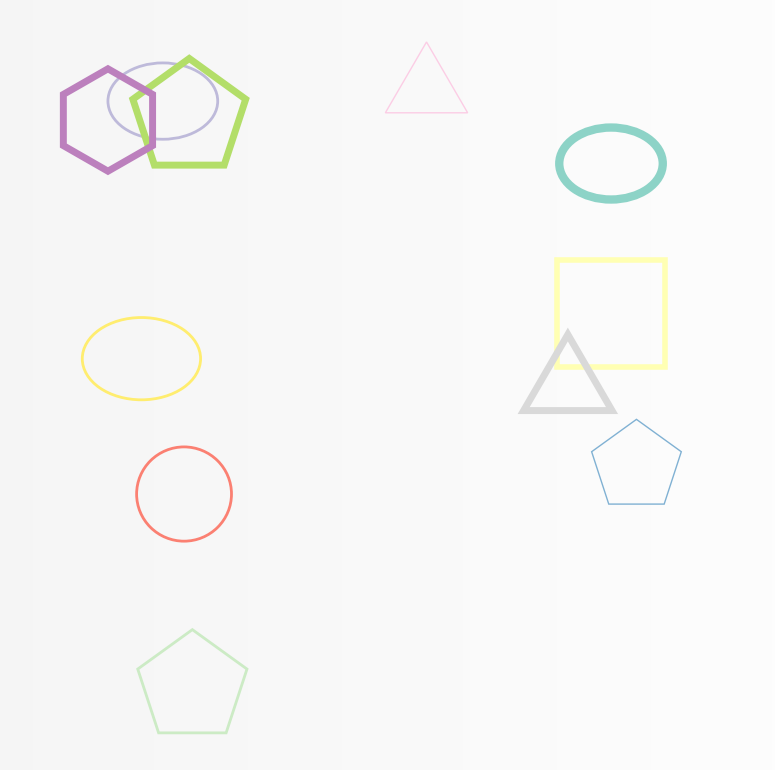[{"shape": "oval", "thickness": 3, "radius": 0.33, "center": [0.788, 0.788]}, {"shape": "square", "thickness": 2, "radius": 0.35, "center": [0.789, 0.593]}, {"shape": "oval", "thickness": 1, "radius": 0.35, "center": [0.21, 0.869]}, {"shape": "circle", "thickness": 1, "radius": 0.31, "center": [0.237, 0.358]}, {"shape": "pentagon", "thickness": 0.5, "radius": 0.3, "center": [0.821, 0.395]}, {"shape": "pentagon", "thickness": 2.5, "radius": 0.38, "center": [0.244, 0.847]}, {"shape": "triangle", "thickness": 0.5, "radius": 0.31, "center": [0.55, 0.884]}, {"shape": "triangle", "thickness": 2.5, "radius": 0.33, "center": [0.733, 0.5]}, {"shape": "hexagon", "thickness": 2.5, "radius": 0.33, "center": [0.139, 0.844]}, {"shape": "pentagon", "thickness": 1, "radius": 0.37, "center": [0.248, 0.108]}, {"shape": "oval", "thickness": 1, "radius": 0.38, "center": [0.182, 0.534]}]